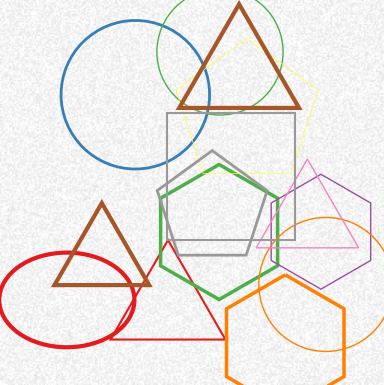[{"shape": "triangle", "thickness": 1.5, "radius": 0.86, "center": [0.436, 0.204]}, {"shape": "oval", "thickness": 3, "radius": 0.88, "center": [0.174, 0.221]}, {"shape": "circle", "thickness": 2, "radius": 0.96, "center": [0.352, 0.754]}, {"shape": "hexagon", "thickness": 2.5, "radius": 0.88, "center": [0.569, 0.397]}, {"shape": "circle", "thickness": 1, "radius": 0.82, "center": [0.571, 0.865]}, {"shape": "hexagon", "thickness": 1, "radius": 0.75, "center": [0.834, 0.398]}, {"shape": "circle", "thickness": 1, "radius": 0.87, "center": [0.846, 0.261]}, {"shape": "hexagon", "thickness": 2.5, "radius": 0.88, "center": [0.741, 0.11]}, {"shape": "pentagon", "thickness": 0.5, "radius": 0.97, "center": [0.642, 0.706]}, {"shape": "triangle", "thickness": 3, "radius": 0.9, "center": [0.621, 0.81]}, {"shape": "triangle", "thickness": 3, "radius": 0.71, "center": [0.264, 0.33]}, {"shape": "triangle", "thickness": 1, "radius": 0.77, "center": [0.798, 0.433]}, {"shape": "pentagon", "thickness": 2, "radius": 0.75, "center": [0.551, 0.459]}, {"shape": "square", "thickness": 1.5, "radius": 0.83, "center": [0.6, 0.541]}]